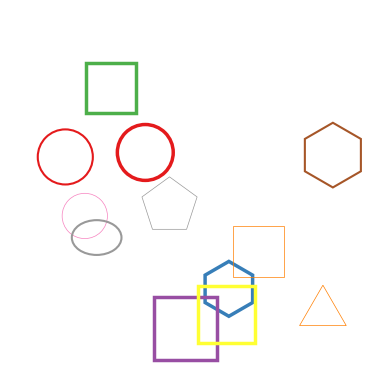[{"shape": "circle", "thickness": 1.5, "radius": 0.36, "center": [0.17, 0.592]}, {"shape": "circle", "thickness": 2.5, "radius": 0.36, "center": [0.377, 0.604]}, {"shape": "hexagon", "thickness": 2.5, "radius": 0.36, "center": [0.594, 0.25]}, {"shape": "square", "thickness": 2.5, "radius": 0.32, "center": [0.288, 0.772]}, {"shape": "square", "thickness": 2.5, "radius": 0.41, "center": [0.482, 0.147]}, {"shape": "square", "thickness": 0.5, "radius": 0.33, "center": [0.673, 0.346]}, {"shape": "triangle", "thickness": 0.5, "radius": 0.35, "center": [0.839, 0.189]}, {"shape": "square", "thickness": 2.5, "radius": 0.37, "center": [0.588, 0.183]}, {"shape": "hexagon", "thickness": 1.5, "radius": 0.42, "center": [0.865, 0.597]}, {"shape": "circle", "thickness": 0.5, "radius": 0.29, "center": [0.22, 0.439]}, {"shape": "pentagon", "thickness": 0.5, "radius": 0.38, "center": [0.44, 0.465]}, {"shape": "oval", "thickness": 1.5, "radius": 0.32, "center": [0.251, 0.383]}]